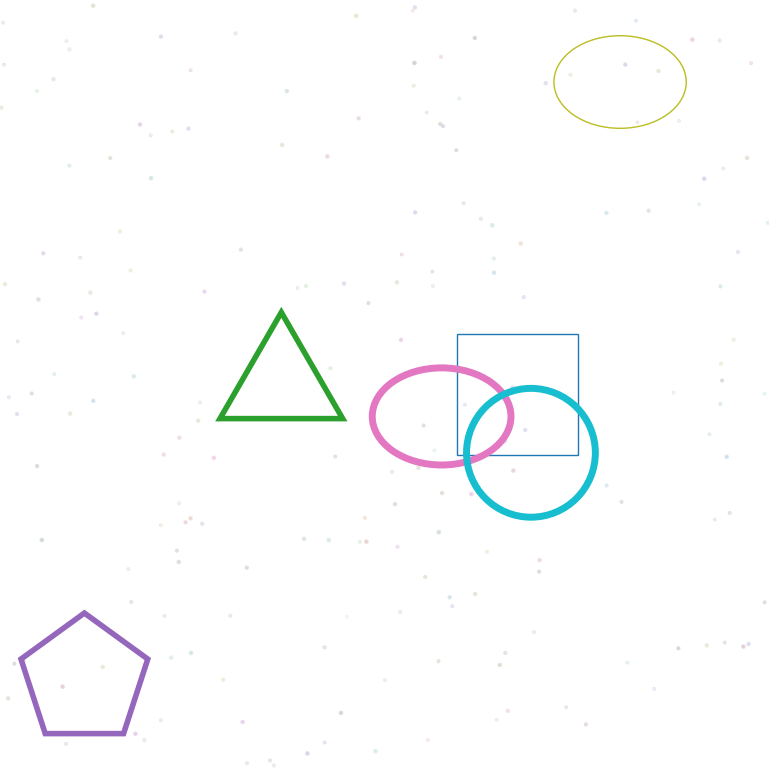[{"shape": "square", "thickness": 0.5, "radius": 0.39, "center": [0.672, 0.487]}, {"shape": "triangle", "thickness": 2, "radius": 0.46, "center": [0.365, 0.502]}, {"shape": "pentagon", "thickness": 2, "radius": 0.43, "center": [0.11, 0.117]}, {"shape": "oval", "thickness": 2.5, "radius": 0.45, "center": [0.574, 0.459]}, {"shape": "oval", "thickness": 0.5, "radius": 0.43, "center": [0.805, 0.893]}, {"shape": "circle", "thickness": 2.5, "radius": 0.42, "center": [0.69, 0.412]}]